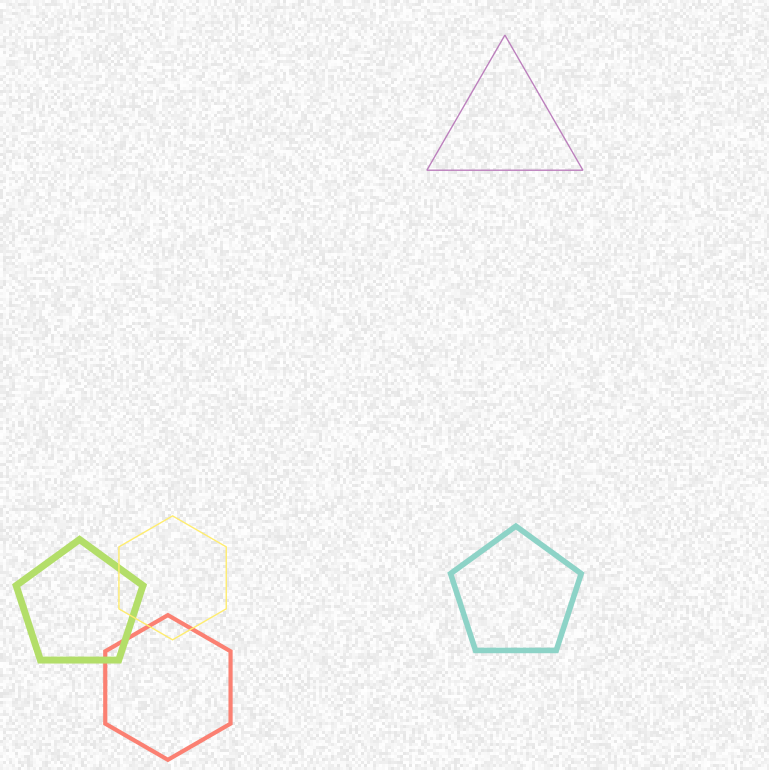[{"shape": "pentagon", "thickness": 2, "radius": 0.45, "center": [0.67, 0.227]}, {"shape": "hexagon", "thickness": 1.5, "radius": 0.47, "center": [0.218, 0.107]}, {"shape": "pentagon", "thickness": 2.5, "radius": 0.43, "center": [0.103, 0.213]}, {"shape": "triangle", "thickness": 0.5, "radius": 0.58, "center": [0.656, 0.837]}, {"shape": "hexagon", "thickness": 0.5, "radius": 0.4, "center": [0.224, 0.25]}]